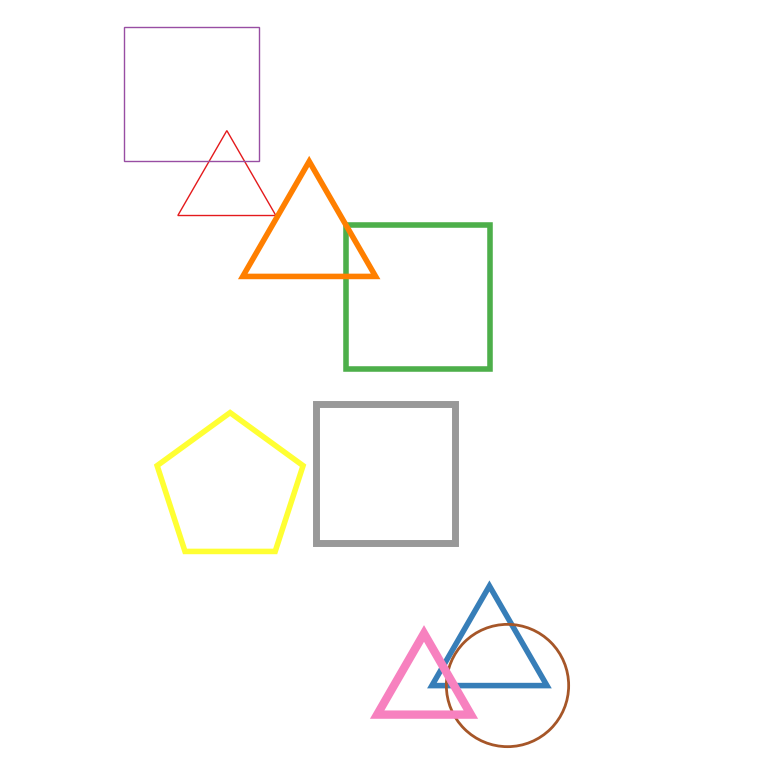[{"shape": "triangle", "thickness": 0.5, "radius": 0.37, "center": [0.295, 0.757]}, {"shape": "triangle", "thickness": 2, "radius": 0.43, "center": [0.636, 0.153]}, {"shape": "square", "thickness": 2, "radius": 0.47, "center": [0.543, 0.614]}, {"shape": "square", "thickness": 0.5, "radius": 0.44, "center": [0.249, 0.878]}, {"shape": "triangle", "thickness": 2, "radius": 0.5, "center": [0.402, 0.691]}, {"shape": "pentagon", "thickness": 2, "radius": 0.5, "center": [0.299, 0.364]}, {"shape": "circle", "thickness": 1, "radius": 0.4, "center": [0.659, 0.11]}, {"shape": "triangle", "thickness": 3, "radius": 0.35, "center": [0.551, 0.107]}, {"shape": "square", "thickness": 2.5, "radius": 0.45, "center": [0.501, 0.385]}]